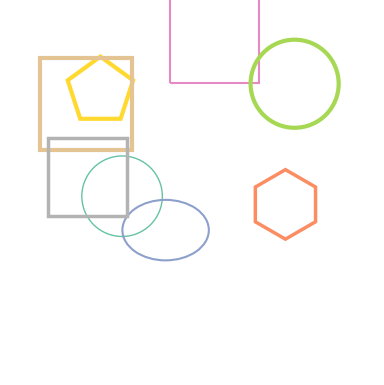[{"shape": "circle", "thickness": 1, "radius": 0.52, "center": [0.317, 0.49]}, {"shape": "hexagon", "thickness": 2.5, "radius": 0.45, "center": [0.741, 0.469]}, {"shape": "oval", "thickness": 1.5, "radius": 0.56, "center": [0.43, 0.402]}, {"shape": "square", "thickness": 1.5, "radius": 0.58, "center": [0.557, 0.899]}, {"shape": "circle", "thickness": 3, "radius": 0.57, "center": [0.765, 0.783]}, {"shape": "pentagon", "thickness": 3, "radius": 0.45, "center": [0.261, 0.764]}, {"shape": "square", "thickness": 3, "radius": 0.6, "center": [0.224, 0.73]}, {"shape": "square", "thickness": 2.5, "radius": 0.51, "center": [0.228, 0.54]}]